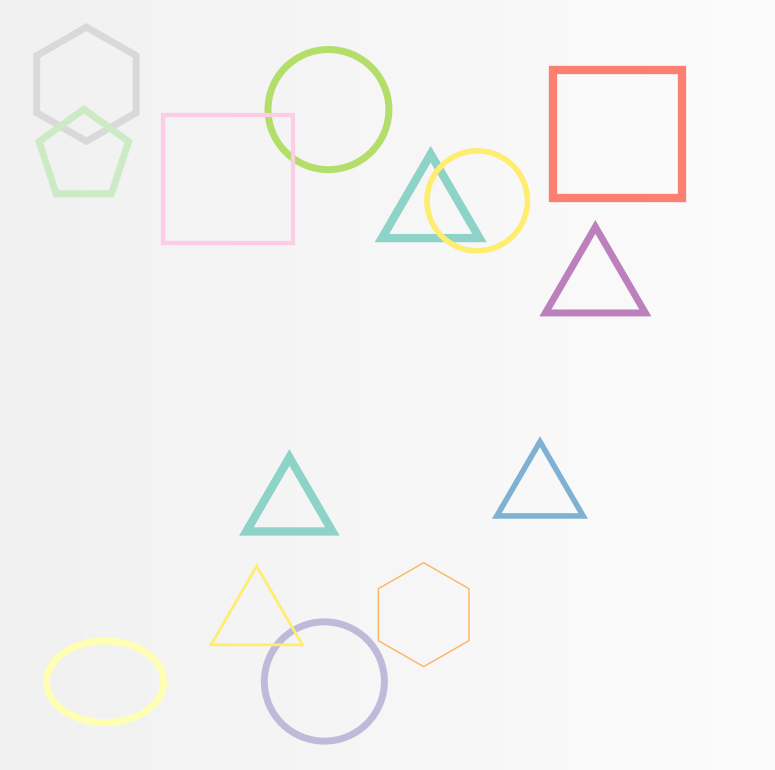[{"shape": "triangle", "thickness": 3, "radius": 0.32, "center": [0.373, 0.342]}, {"shape": "triangle", "thickness": 3, "radius": 0.36, "center": [0.556, 0.727]}, {"shape": "oval", "thickness": 2.5, "radius": 0.38, "center": [0.136, 0.115]}, {"shape": "circle", "thickness": 2.5, "radius": 0.39, "center": [0.419, 0.115]}, {"shape": "square", "thickness": 3, "radius": 0.41, "center": [0.797, 0.826]}, {"shape": "triangle", "thickness": 2, "radius": 0.32, "center": [0.697, 0.362]}, {"shape": "hexagon", "thickness": 0.5, "radius": 0.34, "center": [0.547, 0.202]}, {"shape": "circle", "thickness": 2.5, "radius": 0.39, "center": [0.424, 0.858]}, {"shape": "square", "thickness": 1.5, "radius": 0.42, "center": [0.294, 0.768]}, {"shape": "hexagon", "thickness": 2.5, "radius": 0.37, "center": [0.112, 0.891]}, {"shape": "triangle", "thickness": 2.5, "radius": 0.37, "center": [0.768, 0.631]}, {"shape": "pentagon", "thickness": 2.5, "radius": 0.3, "center": [0.108, 0.797]}, {"shape": "circle", "thickness": 2, "radius": 0.32, "center": [0.616, 0.739]}, {"shape": "triangle", "thickness": 1, "radius": 0.34, "center": [0.331, 0.197]}]